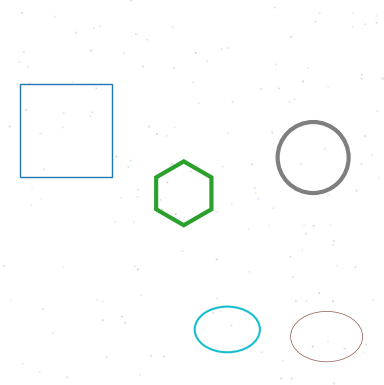[{"shape": "square", "thickness": 1, "radius": 0.6, "center": [0.171, 0.661]}, {"shape": "hexagon", "thickness": 3, "radius": 0.41, "center": [0.477, 0.498]}, {"shape": "oval", "thickness": 0.5, "radius": 0.47, "center": [0.848, 0.126]}, {"shape": "circle", "thickness": 3, "radius": 0.46, "center": [0.813, 0.591]}, {"shape": "oval", "thickness": 1.5, "radius": 0.42, "center": [0.59, 0.144]}]